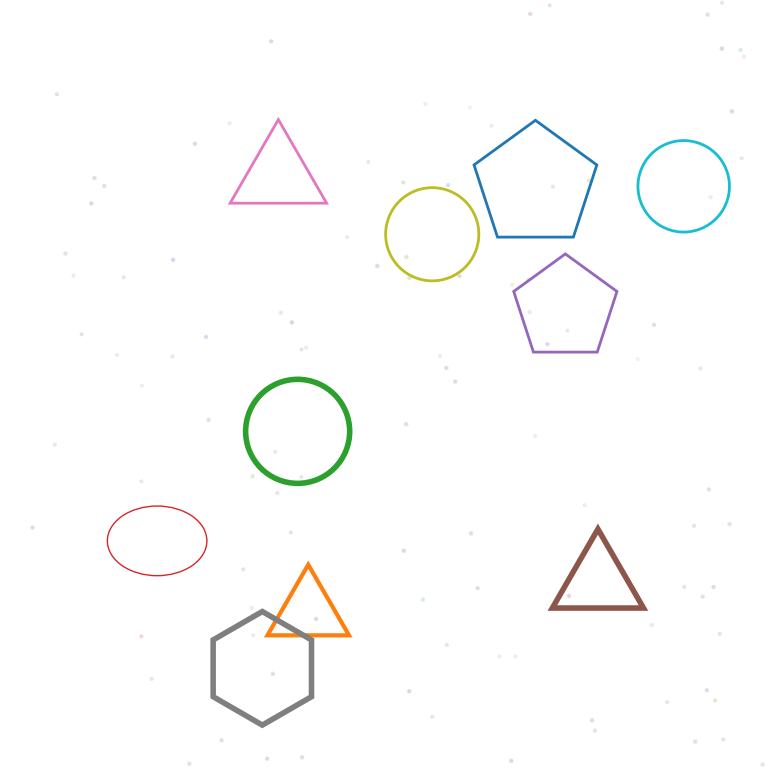[{"shape": "pentagon", "thickness": 1, "radius": 0.42, "center": [0.695, 0.76]}, {"shape": "triangle", "thickness": 1.5, "radius": 0.31, "center": [0.4, 0.205]}, {"shape": "circle", "thickness": 2, "radius": 0.34, "center": [0.387, 0.44]}, {"shape": "oval", "thickness": 0.5, "radius": 0.32, "center": [0.204, 0.298]}, {"shape": "pentagon", "thickness": 1, "radius": 0.35, "center": [0.734, 0.6]}, {"shape": "triangle", "thickness": 2, "radius": 0.34, "center": [0.777, 0.245]}, {"shape": "triangle", "thickness": 1, "radius": 0.36, "center": [0.362, 0.772]}, {"shape": "hexagon", "thickness": 2, "radius": 0.37, "center": [0.341, 0.132]}, {"shape": "circle", "thickness": 1, "radius": 0.3, "center": [0.561, 0.696]}, {"shape": "circle", "thickness": 1, "radius": 0.3, "center": [0.888, 0.758]}]